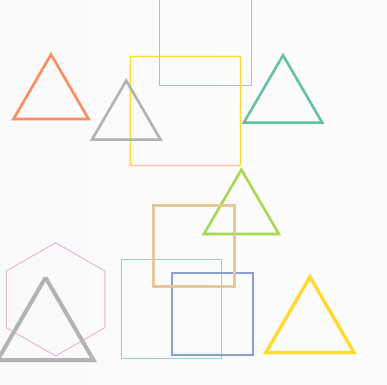[{"shape": "triangle", "thickness": 2, "radius": 0.58, "center": [0.73, 0.74]}, {"shape": "square", "thickness": 0.5, "radius": 0.65, "center": [0.441, 0.199]}, {"shape": "triangle", "thickness": 2, "radius": 0.56, "center": [0.132, 0.747]}, {"shape": "square", "thickness": 0.5, "radius": 0.59, "center": [0.529, 0.896]}, {"shape": "square", "thickness": 1.5, "radius": 0.53, "center": [0.548, 0.184]}, {"shape": "hexagon", "thickness": 0.5, "radius": 0.74, "center": [0.144, 0.222]}, {"shape": "triangle", "thickness": 2, "radius": 0.56, "center": [0.623, 0.448]}, {"shape": "square", "thickness": 1, "radius": 0.71, "center": [0.477, 0.713]}, {"shape": "triangle", "thickness": 2.5, "radius": 0.66, "center": [0.8, 0.15]}, {"shape": "square", "thickness": 2, "radius": 0.53, "center": [0.499, 0.362]}, {"shape": "triangle", "thickness": 2, "radius": 0.51, "center": [0.326, 0.688]}, {"shape": "triangle", "thickness": 3, "radius": 0.71, "center": [0.118, 0.136]}]